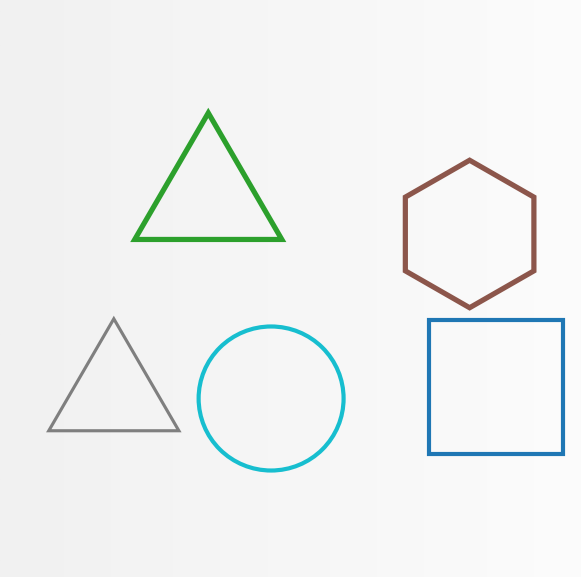[{"shape": "square", "thickness": 2, "radius": 0.58, "center": [0.854, 0.329]}, {"shape": "triangle", "thickness": 2.5, "radius": 0.73, "center": [0.358, 0.658]}, {"shape": "hexagon", "thickness": 2.5, "radius": 0.64, "center": [0.808, 0.594]}, {"shape": "triangle", "thickness": 1.5, "radius": 0.65, "center": [0.196, 0.318]}, {"shape": "circle", "thickness": 2, "radius": 0.62, "center": [0.466, 0.309]}]